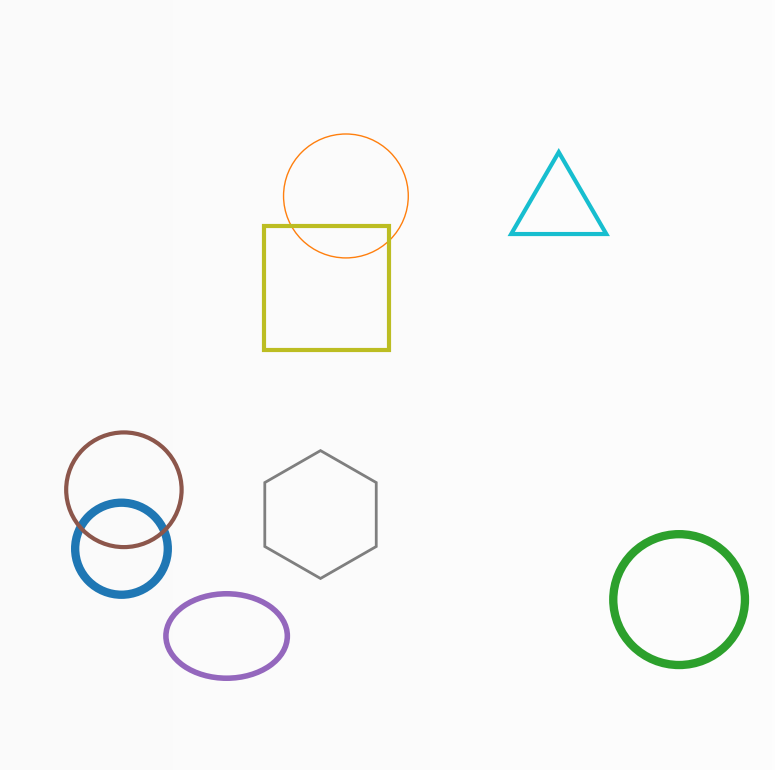[{"shape": "circle", "thickness": 3, "radius": 0.3, "center": [0.157, 0.287]}, {"shape": "circle", "thickness": 0.5, "radius": 0.4, "center": [0.446, 0.746]}, {"shape": "circle", "thickness": 3, "radius": 0.42, "center": [0.876, 0.221]}, {"shape": "oval", "thickness": 2, "radius": 0.39, "center": [0.292, 0.174]}, {"shape": "circle", "thickness": 1.5, "radius": 0.37, "center": [0.16, 0.364]}, {"shape": "hexagon", "thickness": 1, "radius": 0.42, "center": [0.414, 0.332]}, {"shape": "square", "thickness": 1.5, "radius": 0.4, "center": [0.421, 0.626]}, {"shape": "triangle", "thickness": 1.5, "radius": 0.35, "center": [0.721, 0.732]}]